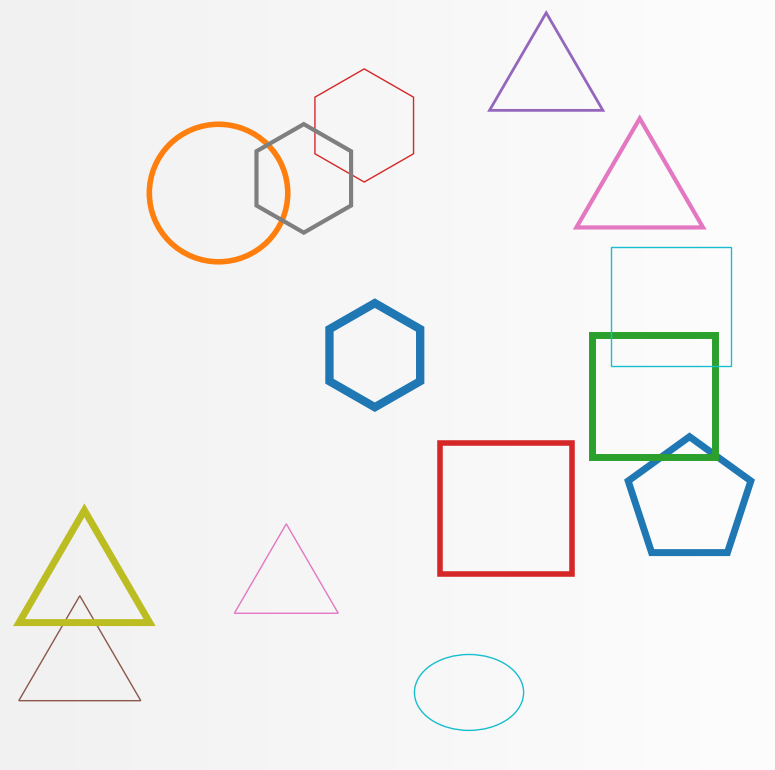[{"shape": "hexagon", "thickness": 3, "radius": 0.34, "center": [0.484, 0.539]}, {"shape": "pentagon", "thickness": 2.5, "radius": 0.42, "center": [0.89, 0.35]}, {"shape": "circle", "thickness": 2, "radius": 0.45, "center": [0.282, 0.749]}, {"shape": "square", "thickness": 2.5, "radius": 0.4, "center": [0.843, 0.486]}, {"shape": "square", "thickness": 2, "radius": 0.43, "center": [0.653, 0.34]}, {"shape": "hexagon", "thickness": 0.5, "radius": 0.37, "center": [0.47, 0.837]}, {"shape": "triangle", "thickness": 1, "radius": 0.42, "center": [0.705, 0.899]}, {"shape": "triangle", "thickness": 0.5, "radius": 0.45, "center": [0.103, 0.135]}, {"shape": "triangle", "thickness": 1.5, "radius": 0.47, "center": [0.825, 0.752]}, {"shape": "triangle", "thickness": 0.5, "radius": 0.39, "center": [0.369, 0.242]}, {"shape": "hexagon", "thickness": 1.5, "radius": 0.35, "center": [0.392, 0.768]}, {"shape": "triangle", "thickness": 2.5, "radius": 0.49, "center": [0.109, 0.24]}, {"shape": "oval", "thickness": 0.5, "radius": 0.35, "center": [0.605, 0.101]}, {"shape": "square", "thickness": 0.5, "radius": 0.39, "center": [0.866, 0.602]}]